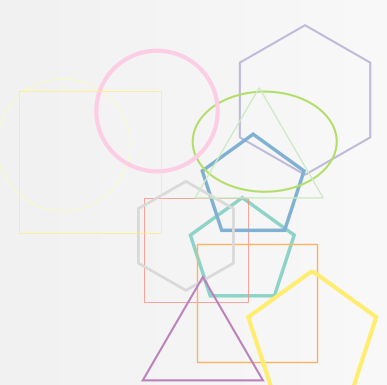[{"shape": "pentagon", "thickness": 2.5, "radius": 0.7, "center": [0.625, 0.346]}, {"shape": "circle", "thickness": 0.5, "radius": 0.86, "center": [0.164, 0.623]}, {"shape": "hexagon", "thickness": 1.5, "radius": 0.97, "center": [0.787, 0.74]}, {"shape": "square", "thickness": 0.5, "radius": 0.67, "center": [0.505, 0.351]}, {"shape": "pentagon", "thickness": 2.5, "radius": 0.69, "center": [0.653, 0.513]}, {"shape": "square", "thickness": 1, "radius": 0.77, "center": [0.664, 0.213]}, {"shape": "oval", "thickness": 1.5, "radius": 0.93, "center": [0.683, 0.632]}, {"shape": "circle", "thickness": 3, "radius": 0.78, "center": [0.405, 0.712]}, {"shape": "hexagon", "thickness": 2, "radius": 0.71, "center": [0.48, 0.387]}, {"shape": "triangle", "thickness": 1.5, "radius": 0.9, "center": [0.523, 0.102]}, {"shape": "triangle", "thickness": 1, "radius": 0.95, "center": [0.669, 0.581]}, {"shape": "pentagon", "thickness": 3, "radius": 0.87, "center": [0.806, 0.123]}, {"shape": "square", "thickness": 0.5, "radius": 0.92, "center": [0.232, 0.58]}]